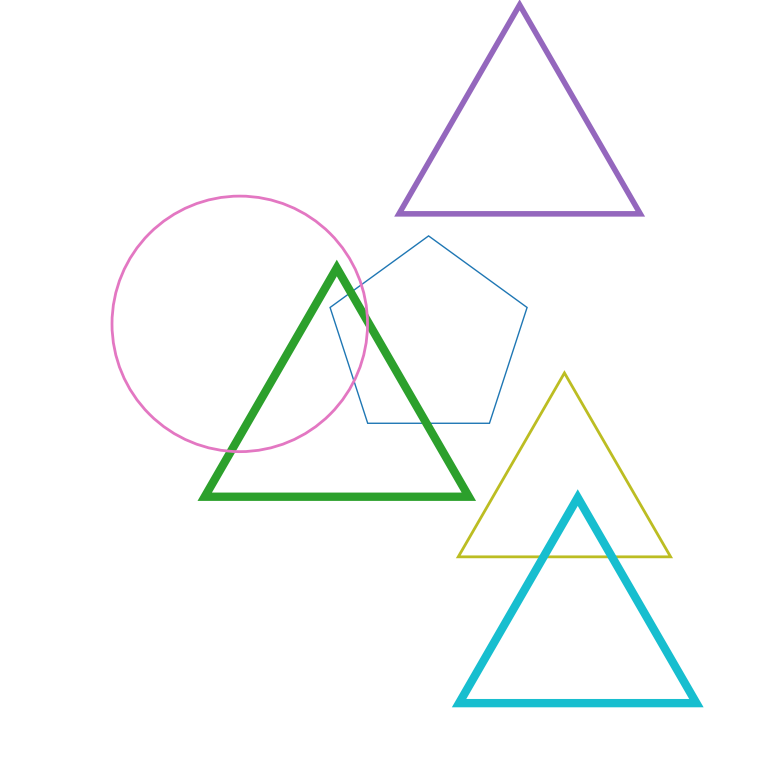[{"shape": "pentagon", "thickness": 0.5, "radius": 0.67, "center": [0.557, 0.559]}, {"shape": "triangle", "thickness": 3, "radius": 0.99, "center": [0.437, 0.454]}, {"shape": "triangle", "thickness": 2, "radius": 0.9, "center": [0.675, 0.813]}, {"shape": "circle", "thickness": 1, "radius": 0.83, "center": [0.311, 0.579]}, {"shape": "triangle", "thickness": 1, "radius": 0.8, "center": [0.733, 0.356]}, {"shape": "triangle", "thickness": 3, "radius": 0.89, "center": [0.75, 0.176]}]